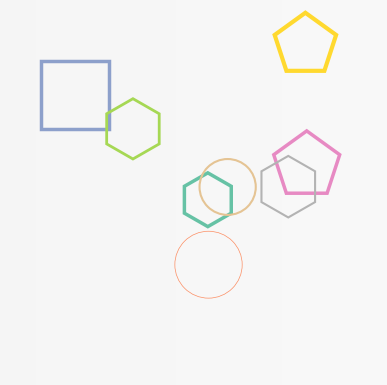[{"shape": "hexagon", "thickness": 2.5, "radius": 0.35, "center": [0.536, 0.481]}, {"shape": "circle", "thickness": 0.5, "radius": 0.43, "center": [0.538, 0.312]}, {"shape": "square", "thickness": 2.5, "radius": 0.44, "center": [0.193, 0.753]}, {"shape": "pentagon", "thickness": 2.5, "radius": 0.45, "center": [0.792, 0.571]}, {"shape": "hexagon", "thickness": 2, "radius": 0.39, "center": [0.343, 0.665]}, {"shape": "pentagon", "thickness": 3, "radius": 0.42, "center": [0.788, 0.883]}, {"shape": "circle", "thickness": 1.5, "radius": 0.36, "center": [0.587, 0.514]}, {"shape": "hexagon", "thickness": 1.5, "radius": 0.4, "center": [0.744, 0.515]}]